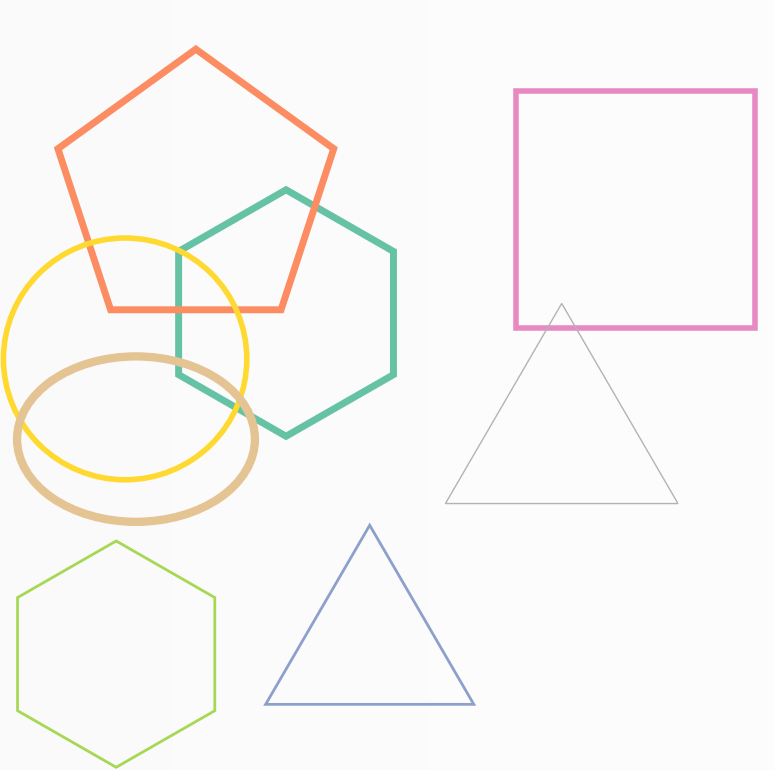[{"shape": "hexagon", "thickness": 2.5, "radius": 0.8, "center": [0.369, 0.593]}, {"shape": "pentagon", "thickness": 2.5, "radius": 0.94, "center": [0.253, 0.749]}, {"shape": "triangle", "thickness": 1, "radius": 0.78, "center": [0.477, 0.163]}, {"shape": "square", "thickness": 2, "radius": 0.77, "center": [0.82, 0.728]}, {"shape": "hexagon", "thickness": 1, "radius": 0.73, "center": [0.15, 0.15]}, {"shape": "circle", "thickness": 2, "radius": 0.79, "center": [0.161, 0.534]}, {"shape": "oval", "thickness": 3, "radius": 0.77, "center": [0.175, 0.43]}, {"shape": "triangle", "thickness": 0.5, "radius": 0.87, "center": [0.725, 0.433]}]